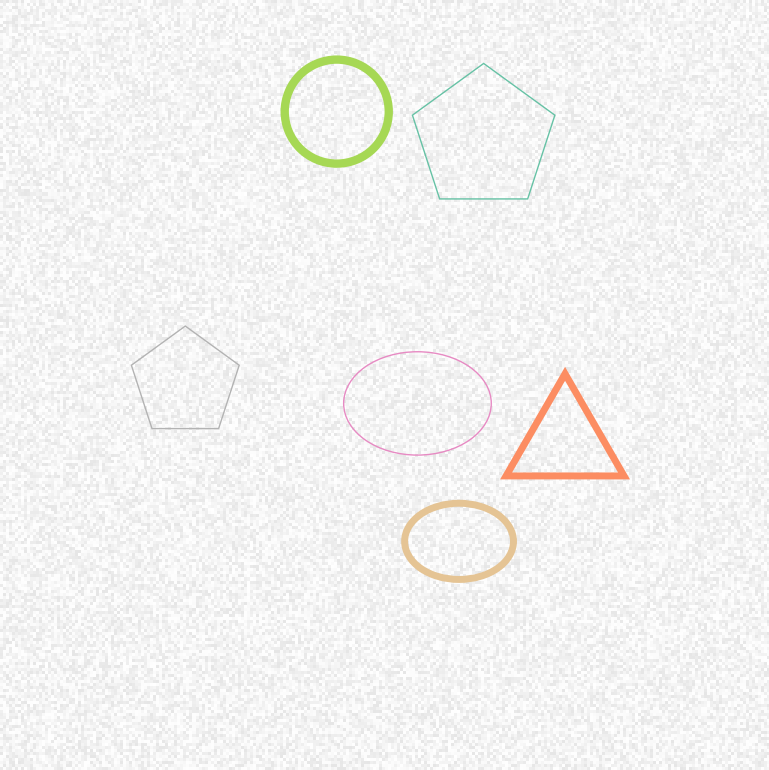[{"shape": "pentagon", "thickness": 0.5, "radius": 0.49, "center": [0.628, 0.82]}, {"shape": "triangle", "thickness": 2.5, "radius": 0.44, "center": [0.734, 0.426]}, {"shape": "oval", "thickness": 0.5, "radius": 0.48, "center": [0.542, 0.476]}, {"shape": "circle", "thickness": 3, "radius": 0.34, "center": [0.437, 0.855]}, {"shape": "oval", "thickness": 2.5, "radius": 0.35, "center": [0.596, 0.297]}, {"shape": "pentagon", "thickness": 0.5, "radius": 0.37, "center": [0.241, 0.503]}]